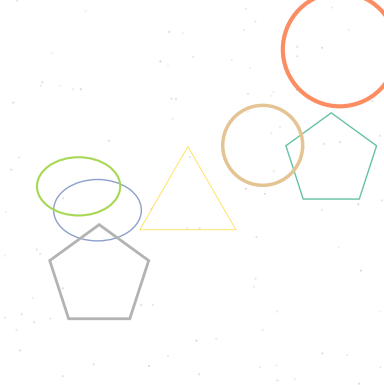[{"shape": "pentagon", "thickness": 1, "radius": 0.62, "center": [0.86, 0.583]}, {"shape": "circle", "thickness": 3, "radius": 0.74, "center": [0.882, 0.872]}, {"shape": "oval", "thickness": 1, "radius": 0.57, "center": [0.253, 0.454]}, {"shape": "oval", "thickness": 1.5, "radius": 0.54, "center": [0.204, 0.516]}, {"shape": "triangle", "thickness": 0.5, "radius": 0.72, "center": [0.488, 0.475]}, {"shape": "circle", "thickness": 2.5, "radius": 0.52, "center": [0.682, 0.623]}, {"shape": "pentagon", "thickness": 2, "radius": 0.68, "center": [0.258, 0.281]}]